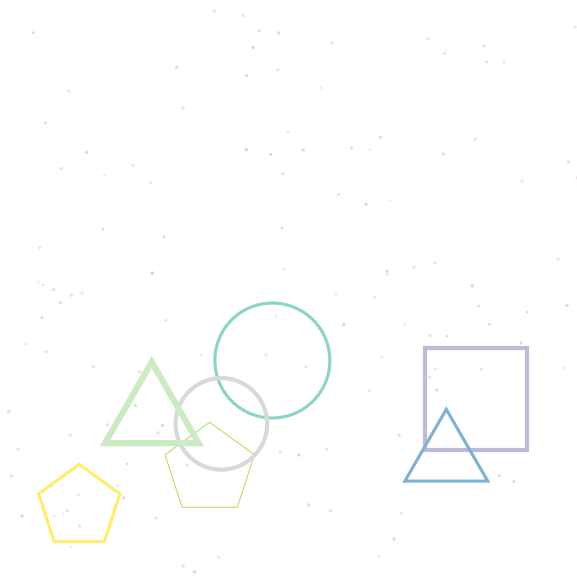[{"shape": "circle", "thickness": 1.5, "radius": 0.5, "center": [0.472, 0.375]}, {"shape": "square", "thickness": 2, "radius": 0.44, "center": [0.824, 0.309]}, {"shape": "triangle", "thickness": 1.5, "radius": 0.41, "center": [0.773, 0.207]}, {"shape": "pentagon", "thickness": 0.5, "radius": 0.41, "center": [0.363, 0.187]}, {"shape": "circle", "thickness": 2, "radius": 0.4, "center": [0.383, 0.265]}, {"shape": "triangle", "thickness": 3, "radius": 0.47, "center": [0.263, 0.279]}, {"shape": "pentagon", "thickness": 1.5, "radius": 0.37, "center": [0.137, 0.121]}]